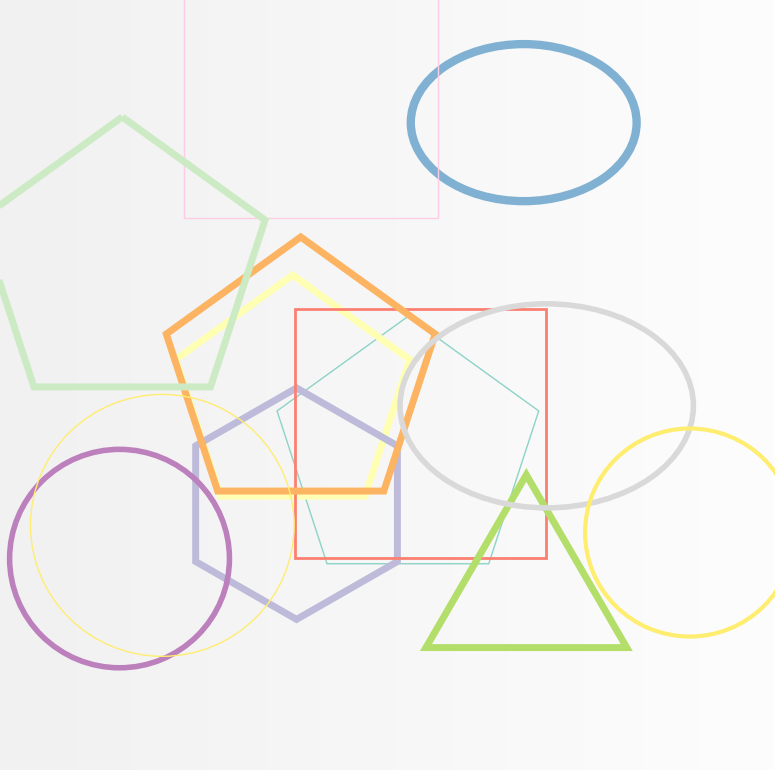[{"shape": "pentagon", "thickness": 0.5, "radius": 0.89, "center": [0.526, 0.411]}, {"shape": "pentagon", "thickness": 2.5, "radius": 0.79, "center": [0.378, 0.484]}, {"shape": "hexagon", "thickness": 2.5, "radius": 0.75, "center": [0.383, 0.346]}, {"shape": "square", "thickness": 1, "radius": 0.81, "center": [0.542, 0.437]}, {"shape": "oval", "thickness": 3, "radius": 0.73, "center": [0.676, 0.841]}, {"shape": "pentagon", "thickness": 2.5, "radius": 0.91, "center": [0.388, 0.51]}, {"shape": "triangle", "thickness": 2.5, "radius": 0.75, "center": [0.679, 0.234]}, {"shape": "square", "thickness": 0.5, "radius": 0.82, "center": [0.402, 0.881]}, {"shape": "oval", "thickness": 2, "radius": 0.95, "center": [0.705, 0.473]}, {"shape": "circle", "thickness": 2, "radius": 0.71, "center": [0.154, 0.275]}, {"shape": "pentagon", "thickness": 2.5, "radius": 0.97, "center": [0.158, 0.654]}, {"shape": "circle", "thickness": 1.5, "radius": 0.68, "center": [0.89, 0.308]}, {"shape": "circle", "thickness": 0.5, "radius": 0.85, "center": [0.209, 0.318]}]